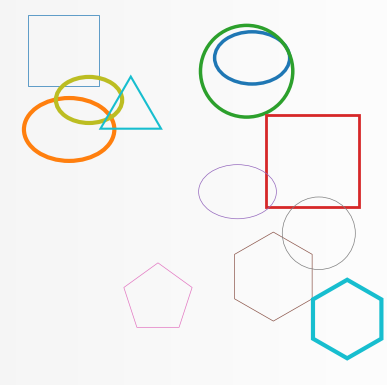[{"shape": "square", "thickness": 0.5, "radius": 0.46, "center": [0.164, 0.869]}, {"shape": "oval", "thickness": 2.5, "radius": 0.48, "center": [0.651, 0.85]}, {"shape": "oval", "thickness": 3, "radius": 0.58, "center": [0.178, 0.664]}, {"shape": "circle", "thickness": 2.5, "radius": 0.6, "center": [0.636, 0.815]}, {"shape": "square", "thickness": 2, "radius": 0.6, "center": [0.806, 0.582]}, {"shape": "oval", "thickness": 0.5, "radius": 0.5, "center": [0.613, 0.502]}, {"shape": "hexagon", "thickness": 0.5, "radius": 0.58, "center": [0.705, 0.282]}, {"shape": "pentagon", "thickness": 0.5, "radius": 0.46, "center": [0.408, 0.225]}, {"shape": "circle", "thickness": 0.5, "radius": 0.47, "center": [0.823, 0.394]}, {"shape": "oval", "thickness": 3, "radius": 0.43, "center": [0.23, 0.74]}, {"shape": "triangle", "thickness": 1.5, "radius": 0.45, "center": [0.337, 0.711]}, {"shape": "hexagon", "thickness": 3, "radius": 0.51, "center": [0.896, 0.171]}]